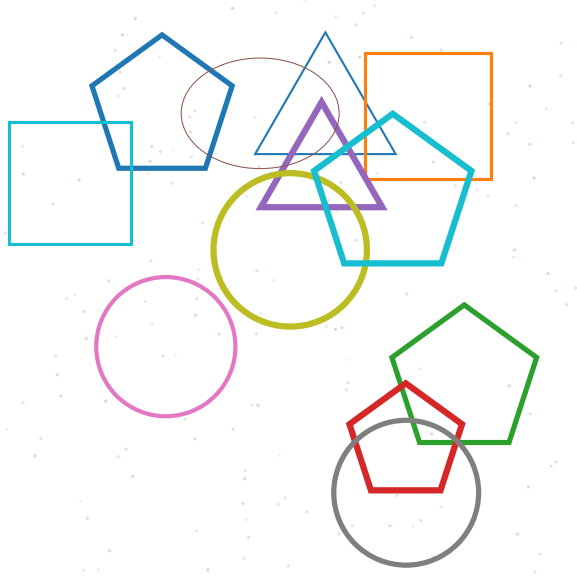[{"shape": "triangle", "thickness": 1, "radius": 0.7, "center": [0.563, 0.803]}, {"shape": "pentagon", "thickness": 2.5, "radius": 0.64, "center": [0.281, 0.811]}, {"shape": "square", "thickness": 1.5, "radius": 0.55, "center": [0.741, 0.798]}, {"shape": "pentagon", "thickness": 2.5, "radius": 0.66, "center": [0.804, 0.339]}, {"shape": "pentagon", "thickness": 3, "radius": 0.51, "center": [0.703, 0.233]}, {"shape": "triangle", "thickness": 3, "radius": 0.61, "center": [0.557, 0.701]}, {"shape": "oval", "thickness": 0.5, "radius": 0.68, "center": [0.451, 0.803]}, {"shape": "circle", "thickness": 2, "radius": 0.6, "center": [0.287, 0.399]}, {"shape": "circle", "thickness": 2.5, "radius": 0.63, "center": [0.703, 0.146]}, {"shape": "circle", "thickness": 3, "radius": 0.66, "center": [0.503, 0.566]}, {"shape": "square", "thickness": 1.5, "radius": 0.53, "center": [0.121, 0.683]}, {"shape": "pentagon", "thickness": 3, "radius": 0.72, "center": [0.68, 0.659]}]